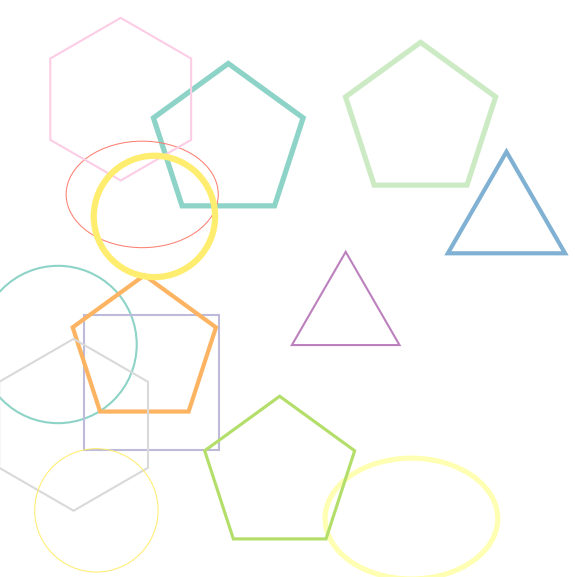[{"shape": "pentagon", "thickness": 2.5, "radius": 0.68, "center": [0.395, 0.753]}, {"shape": "circle", "thickness": 1, "radius": 0.68, "center": [0.101, 0.403]}, {"shape": "oval", "thickness": 2.5, "radius": 0.75, "center": [0.712, 0.101]}, {"shape": "square", "thickness": 1, "radius": 0.58, "center": [0.263, 0.337]}, {"shape": "oval", "thickness": 0.5, "radius": 0.66, "center": [0.246, 0.662]}, {"shape": "triangle", "thickness": 2, "radius": 0.59, "center": [0.877, 0.619]}, {"shape": "pentagon", "thickness": 2, "radius": 0.65, "center": [0.25, 0.392]}, {"shape": "pentagon", "thickness": 1.5, "radius": 0.68, "center": [0.484, 0.176]}, {"shape": "hexagon", "thickness": 1, "radius": 0.7, "center": [0.209, 0.827]}, {"shape": "hexagon", "thickness": 1, "radius": 0.74, "center": [0.127, 0.264]}, {"shape": "triangle", "thickness": 1, "radius": 0.54, "center": [0.599, 0.455]}, {"shape": "pentagon", "thickness": 2.5, "radius": 0.68, "center": [0.728, 0.789]}, {"shape": "circle", "thickness": 0.5, "radius": 0.53, "center": [0.167, 0.115]}, {"shape": "circle", "thickness": 3, "radius": 0.53, "center": [0.267, 0.624]}]